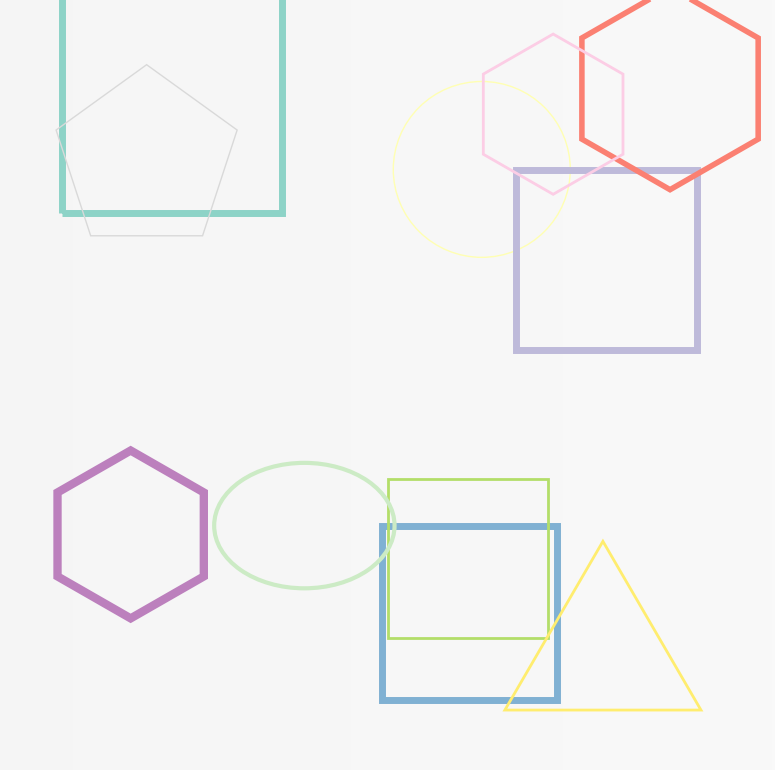[{"shape": "square", "thickness": 2.5, "radius": 0.71, "center": [0.223, 0.866]}, {"shape": "circle", "thickness": 0.5, "radius": 0.57, "center": [0.622, 0.78]}, {"shape": "square", "thickness": 2.5, "radius": 0.59, "center": [0.783, 0.662]}, {"shape": "hexagon", "thickness": 2, "radius": 0.66, "center": [0.865, 0.885]}, {"shape": "square", "thickness": 2.5, "radius": 0.56, "center": [0.606, 0.204]}, {"shape": "square", "thickness": 1, "radius": 0.52, "center": [0.604, 0.274]}, {"shape": "hexagon", "thickness": 1, "radius": 0.52, "center": [0.714, 0.852]}, {"shape": "pentagon", "thickness": 0.5, "radius": 0.61, "center": [0.189, 0.793]}, {"shape": "hexagon", "thickness": 3, "radius": 0.54, "center": [0.169, 0.306]}, {"shape": "oval", "thickness": 1.5, "radius": 0.58, "center": [0.393, 0.317]}, {"shape": "triangle", "thickness": 1, "radius": 0.73, "center": [0.778, 0.151]}]